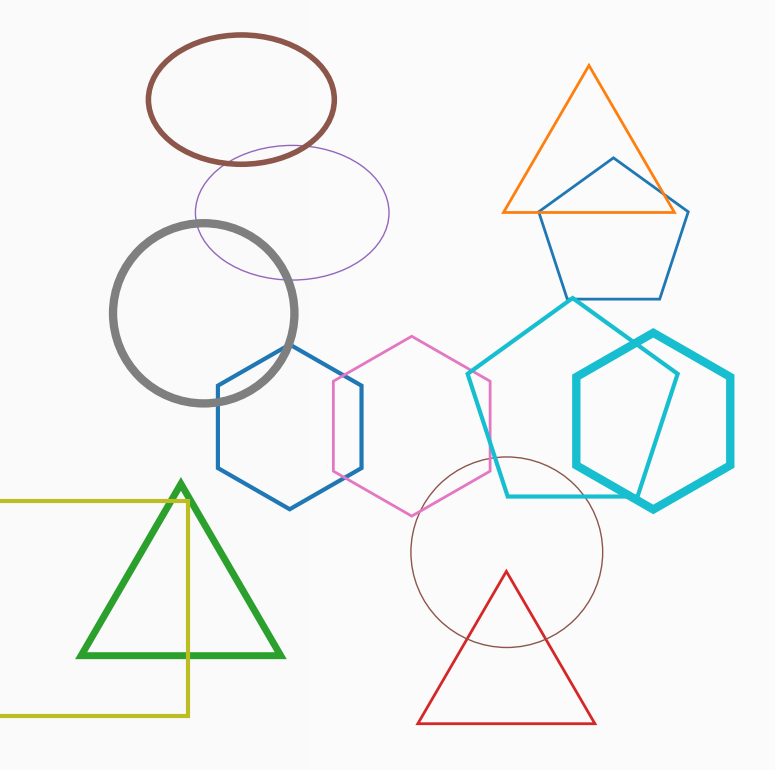[{"shape": "pentagon", "thickness": 1, "radius": 0.51, "center": [0.792, 0.694]}, {"shape": "hexagon", "thickness": 1.5, "radius": 0.53, "center": [0.374, 0.446]}, {"shape": "triangle", "thickness": 1, "radius": 0.64, "center": [0.76, 0.788]}, {"shape": "triangle", "thickness": 2.5, "radius": 0.74, "center": [0.233, 0.223]}, {"shape": "triangle", "thickness": 1, "radius": 0.66, "center": [0.653, 0.126]}, {"shape": "oval", "thickness": 0.5, "radius": 0.62, "center": [0.377, 0.724]}, {"shape": "circle", "thickness": 0.5, "radius": 0.62, "center": [0.654, 0.283]}, {"shape": "oval", "thickness": 2, "radius": 0.6, "center": [0.311, 0.871]}, {"shape": "hexagon", "thickness": 1, "radius": 0.58, "center": [0.531, 0.447]}, {"shape": "circle", "thickness": 3, "radius": 0.59, "center": [0.263, 0.593]}, {"shape": "square", "thickness": 1.5, "radius": 0.7, "center": [0.104, 0.209]}, {"shape": "hexagon", "thickness": 3, "radius": 0.57, "center": [0.843, 0.453]}, {"shape": "pentagon", "thickness": 1.5, "radius": 0.71, "center": [0.739, 0.47]}]